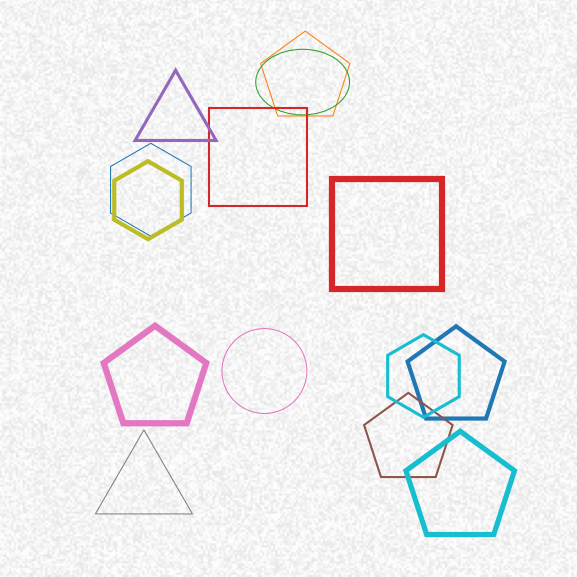[{"shape": "pentagon", "thickness": 2, "radius": 0.44, "center": [0.79, 0.346]}, {"shape": "hexagon", "thickness": 0.5, "radius": 0.4, "center": [0.261, 0.671]}, {"shape": "pentagon", "thickness": 0.5, "radius": 0.41, "center": [0.529, 0.864]}, {"shape": "oval", "thickness": 0.5, "radius": 0.41, "center": [0.524, 0.857]}, {"shape": "square", "thickness": 3, "radius": 0.48, "center": [0.67, 0.594]}, {"shape": "square", "thickness": 1, "radius": 0.42, "center": [0.446, 0.728]}, {"shape": "triangle", "thickness": 1.5, "radius": 0.41, "center": [0.304, 0.796]}, {"shape": "pentagon", "thickness": 1, "radius": 0.4, "center": [0.707, 0.238]}, {"shape": "circle", "thickness": 0.5, "radius": 0.37, "center": [0.458, 0.357]}, {"shape": "pentagon", "thickness": 3, "radius": 0.47, "center": [0.268, 0.342]}, {"shape": "triangle", "thickness": 0.5, "radius": 0.49, "center": [0.249, 0.158]}, {"shape": "hexagon", "thickness": 2, "radius": 0.34, "center": [0.256, 0.653]}, {"shape": "pentagon", "thickness": 2.5, "radius": 0.49, "center": [0.797, 0.154]}, {"shape": "hexagon", "thickness": 1.5, "radius": 0.36, "center": [0.733, 0.348]}]